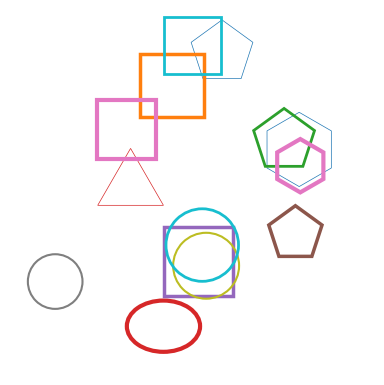[{"shape": "hexagon", "thickness": 0.5, "radius": 0.48, "center": [0.777, 0.612]}, {"shape": "pentagon", "thickness": 0.5, "radius": 0.42, "center": [0.577, 0.864]}, {"shape": "square", "thickness": 2.5, "radius": 0.41, "center": [0.446, 0.778]}, {"shape": "pentagon", "thickness": 2, "radius": 0.42, "center": [0.738, 0.635]}, {"shape": "triangle", "thickness": 0.5, "radius": 0.49, "center": [0.339, 0.516]}, {"shape": "oval", "thickness": 3, "radius": 0.48, "center": [0.425, 0.153]}, {"shape": "square", "thickness": 2.5, "radius": 0.45, "center": [0.516, 0.321]}, {"shape": "pentagon", "thickness": 2.5, "radius": 0.36, "center": [0.767, 0.393]}, {"shape": "hexagon", "thickness": 3, "radius": 0.35, "center": [0.78, 0.57]}, {"shape": "square", "thickness": 3, "radius": 0.38, "center": [0.328, 0.664]}, {"shape": "circle", "thickness": 1.5, "radius": 0.35, "center": [0.143, 0.269]}, {"shape": "circle", "thickness": 1.5, "radius": 0.43, "center": [0.535, 0.31]}, {"shape": "square", "thickness": 2, "radius": 0.37, "center": [0.499, 0.882]}, {"shape": "circle", "thickness": 2, "radius": 0.47, "center": [0.525, 0.363]}]